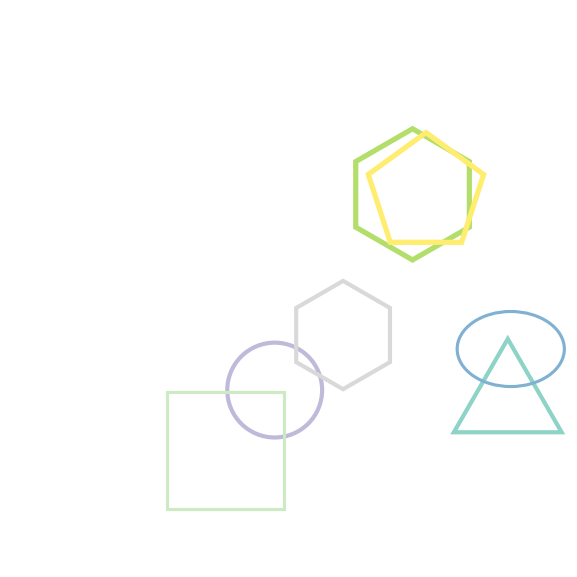[{"shape": "triangle", "thickness": 2, "radius": 0.54, "center": [0.879, 0.304]}, {"shape": "circle", "thickness": 2, "radius": 0.41, "center": [0.476, 0.324]}, {"shape": "oval", "thickness": 1.5, "radius": 0.46, "center": [0.884, 0.395]}, {"shape": "hexagon", "thickness": 2.5, "radius": 0.57, "center": [0.714, 0.663]}, {"shape": "hexagon", "thickness": 2, "radius": 0.47, "center": [0.594, 0.419]}, {"shape": "square", "thickness": 1.5, "radius": 0.51, "center": [0.391, 0.219]}, {"shape": "pentagon", "thickness": 2.5, "radius": 0.53, "center": [0.738, 0.665]}]